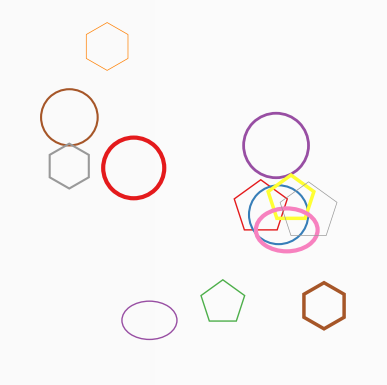[{"shape": "circle", "thickness": 3, "radius": 0.39, "center": [0.345, 0.564]}, {"shape": "pentagon", "thickness": 1, "radius": 0.36, "center": [0.673, 0.461]}, {"shape": "circle", "thickness": 1.5, "radius": 0.38, "center": [0.719, 0.442]}, {"shape": "pentagon", "thickness": 1, "radius": 0.3, "center": [0.575, 0.214]}, {"shape": "circle", "thickness": 2, "radius": 0.42, "center": [0.712, 0.622]}, {"shape": "oval", "thickness": 1, "radius": 0.36, "center": [0.386, 0.168]}, {"shape": "hexagon", "thickness": 0.5, "radius": 0.31, "center": [0.276, 0.879]}, {"shape": "pentagon", "thickness": 2.5, "radius": 0.31, "center": [0.751, 0.483]}, {"shape": "circle", "thickness": 1.5, "radius": 0.37, "center": [0.179, 0.695]}, {"shape": "hexagon", "thickness": 2.5, "radius": 0.3, "center": [0.836, 0.206]}, {"shape": "oval", "thickness": 3, "radius": 0.4, "center": [0.74, 0.403]}, {"shape": "hexagon", "thickness": 1.5, "radius": 0.29, "center": [0.179, 0.569]}, {"shape": "pentagon", "thickness": 0.5, "radius": 0.39, "center": [0.796, 0.451]}]